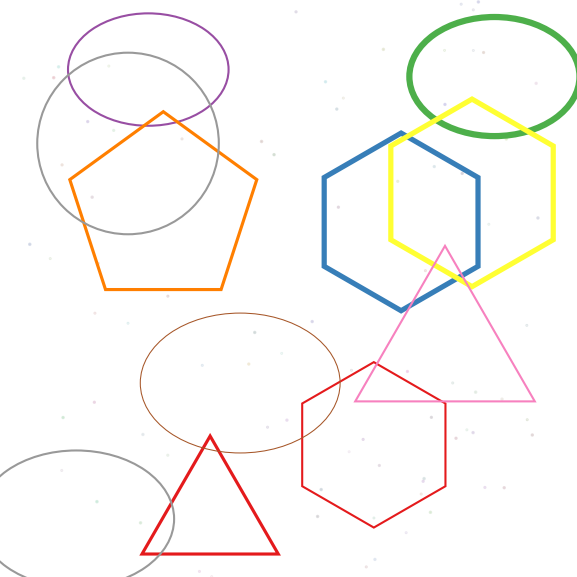[{"shape": "triangle", "thickness": 1.5, "radius": 0.68, "center": [0.364, 0.108]}, {"shape": "hexagon", "thickness": 1, "radius": 0.72, "center": [0.647, 0.229]}, {"shape": "hexagon", "thickness": 2.5, "radius": 0.77, "center": [0.695, 0.615]}, {"shape": "oval", "thickness": 3, "radius": 0.74, "center": [0.856, 0.867]}, {"shape": "oval", "thickness": 1, "radius": 0.7, "center": [0.257, 0.879]}, {"shape": "pentagon", "thickness": 1.5, "radius": 0.85, "center": [0.283, 0.635]}, {"shape": "hexagon", "thickness": 2.5, "radius": 0.81, "center": [0.817, 0.665]}, {"shape": "oval", "thickness": 0.5, "radius": 0.87, "center": [0.416, 0.336]}, {"shape": "triangle", "thickness": 1, "radius": 0.9, "center": [0.771, 0.394]}, {"shape": "circle", "thickness": 1, "radius": 0.79, "center": [0.222, 0.751]}, {"shape": "oval", "thickness": 1, "radius": 0.85, "center": [0.132, 0.101]}]